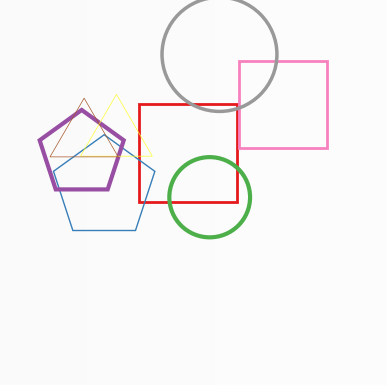[{"shape": "square", "thickness": 2, "radius": 0.63, "center": [0.484, 0.603]}, {"shape": "pentagon", "thickness": 1, "radius": 0.69, "center": [0.269, 0.513]}, {"shape": "circle", "thickness": 3, "radius": 0.52, "center": [0.541, 0.488]}, {"shape": "pentagon", "thickness": 3, "radius": 0.57, "center": [0.211, 0.6]}, {"shape": "triangle", "thickness": 0.5, "radius": 0.54, "center": [0.3, 0.648]}, {"shape": "triangle", "thickness": 0.5, "radius": 0.51, "center": [0.217, 0.643]}, {"shape": "square", "thickness": 2, "radius": 0.56, "center": [0.73, 0.729]}, {"shape": "circle", "thickness": 2.5, "radius": 0.74, "center": [0.566, 0.859]}]